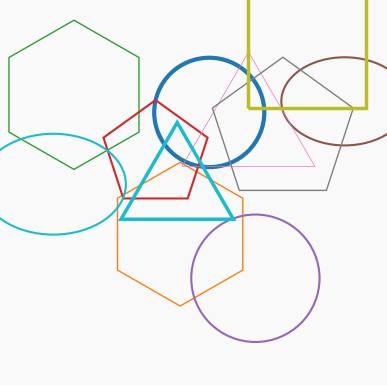[{"shape": "circle", "thickness": 3, "radius": 0.71, "center": [0.54, 0.708]}, {"shape": "hexagon", "thickness": 1, "radius": 0.93, "center": [0.465, 0.392]}, {"shape": "hexagon", "thickness": 1, "radius": 0.97, "center": [0.191, 0.754]}, {"shape": "pentagon", "thickness": 1.5, "radius": 0.71, "center": [0.401, 0.599]}, {"shape": "circle", "thickness": 1.5, "radius": 0.83, "center": [0.659, 0.277]}, {"shape": "oval", "thickness": 1.5, "radius": 0.82, "center": [0.89, 0.737]}, {"shape": "triangle", "thickness": 0.5, "radius": 0.99, "center": [0.641, 0.667]}, {"shape": "pentagon", "thickness": 1, "radius": 0.96, "center": [0.73, 0.66]}, {"shape": "square", "thickness": 2.5, "radius": 0.76, "center": [0.793, 0.872]}, {"shape": "oval", "thickness": 1.5, "radius": 0.94, "center": [0.138, 0.522]}, {"shape": "triangle", "thickness": 2.5, "radius": 0.84, "center": [0.457, 0.514]}]